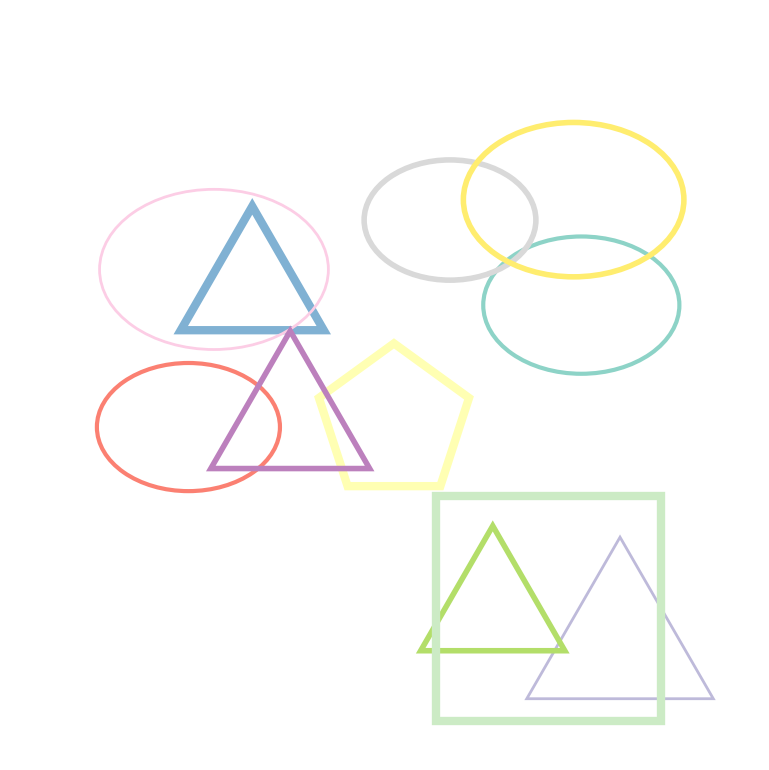[{"shape": "oval", "thickness": 1.5, "radius": 0.64, "center": [0.755, 0.604]}, {"shape": "pentagon", "thickness": 3, "radius": 0.51, "center": [0.512, 0.452]}, {"shape": "triangle", "thickness": 1, "radius": 0.7, "center": [0.805, 0.163]}, {"shape": "oval", "thickness": 1.5, "radius": 0.59, "center": [0.245, 0.445]}, {"shape": "triangle", "thickness": 3, "radius": 0.54, "center": [0.328, 0.625]}, {"shape": "triangle", "thickness": 2, "radius": 0.54, "center": [0.64, 0.209]}, {"shape": "oval", "thickness": 1, "radius": 0.74, "center": [0.278, 0.65]}, {"shape": "oval", "thickness": 2, "radius": 0.56, "center": [0.584, 0.714]}, {"shape": "triangle", "thickness": 2, "radius": 0.6, "center": [0.377, 0.451]}, {"shape": "square", "thickness": 3, "radius": 0.73, "center": [0.712, 0.21]}, {"shape": "oval", "thickness": 2, "radius": 0.72, "center": [0.745, 0.741]}]